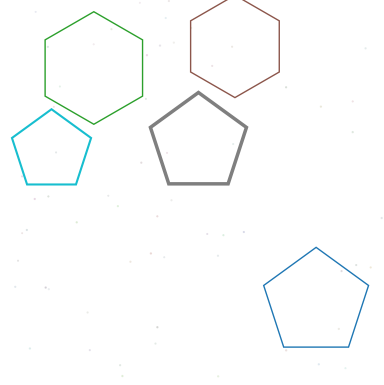[{"shape": "pentagon", "thickness": 1, "radius": 0.72, "center": [0.821, 0.214]}, {"shape": "hexagon", "thickness": 1, "radius": 0.73, "center": [0.244, 0.823]}, {"shape": "hexagon", "thickness": 1, "radius": 0.66, "center": [0.61, 0.879]}, {"shape": "pentagon", "thickness": 2.5, "radius": 0.66, "center": [0.515, 0.629]}, {"shape": "pentagon", "thickness": 1.5, "radius": 0.54, "center": [0.134, 0.608]}]